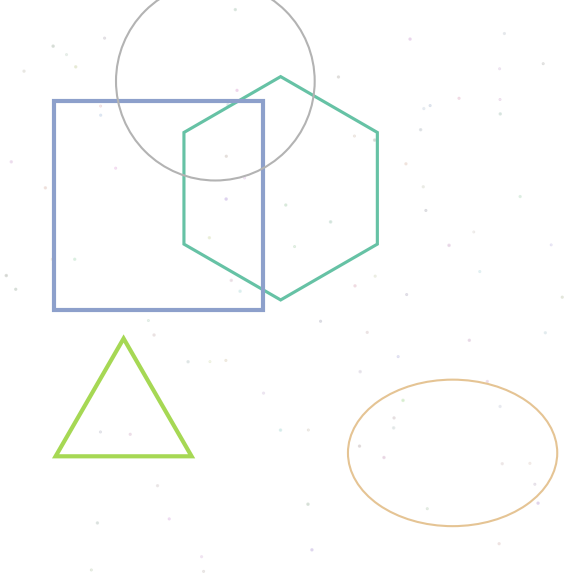[{"shape": "hexagon", "thickness": 1.5, "radius": 0.97, "center": [0.486, 0.673]}, {"shape": "square", "thickness": 2, "radius": 0.9, "center": [0.275, 0.643]}, {"shape": "triangle", "thickness": 2, "radius": 0.68, "center": [0.214, 0.277]}, {"shape": "oval", "thickness": 1, "radius": 0.91, "center": [0.784, 0.215]}, {"shape": "circle", "thickness": 1, "radius": 0.86, "center": [0.373, 0.859]}]